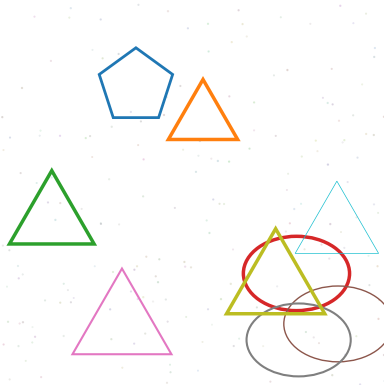[{"shape": "pentagon", "thickness": 2, "radius": 0.5, "center": [0.353, 0.776]}, {"shape": "triangle", "thickness": 2.5, "radius": 0.52, "center": [0.527, 0.69]}, {"shape": "triangle", "thickness": 2.5, "radius": 0.63, "center": [0.134, 0.43]}, {"shape": "oval", "thickness": 2.5, "radius": 0.69, "center": [0.77, 0.29]}, {"shape": "oval", "thickness": 1, "radius": 0.7, "center": [0.878, 0.159]}, {"shape": "triangle", "thickness": 1.5, "radius": 0.74, "center": [0.317, 0.154]}, {"shape": "oval", "thickness": 1.5, "radius": 0.68, "center": [0.776, 0.117]}, {"shape": "triangle", "thickness": 2.5, "radius": 0.74, "center": [0.716, 0.259]}, {"shape": "triangle", "thickness": 0.5, "radius": 0.63, "center": [0.875, 0.404]}]